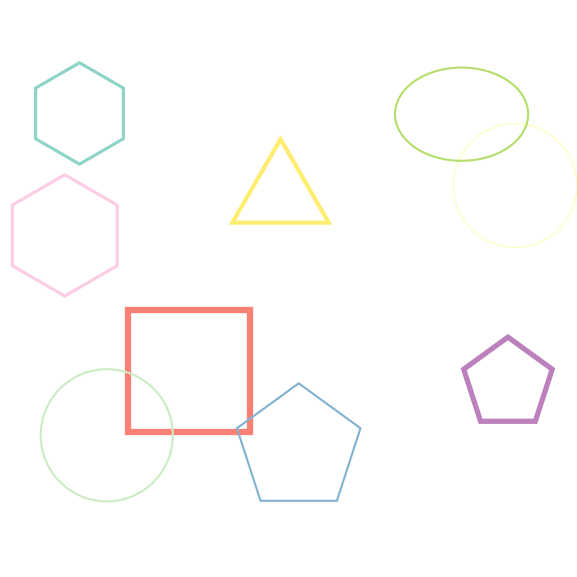[{"shape": "hexagon", "thickness": 1.5, "radius": 0.44, "center": [0.138, 0.803]}, {"shape": "circle", "thickness": 0.5, "radius": 0.54, "center": [0.892, 0.678]}, {"shape": "square", "thickness": 3, "radius": 0.53, "center": [0.327, 0.357]}, {"shape": "pentagon", "thickness": 1, "radius": 0.56, "center": [0.517, 0.223]}, {"shape": "oval", "thickness": 1, "radius": 0.58, "center": [0.799, 0.801]}, {"shape": "hexagon", "thickness": 1.5, "radius": 0.52, "center": [0.112, 0.591]}, {"shape": "pentagon", "thickness": 2.5, "radius": 0.4, "center": [0.88, 0.335]}, {"shape": "circle", "thickness": 1, "radius": 0.57, "center": [0.185, 0.245]}, {"shape": "triangle", "thickness": 2, "radius": 0.48, "center": [0.486, 0.662]}]